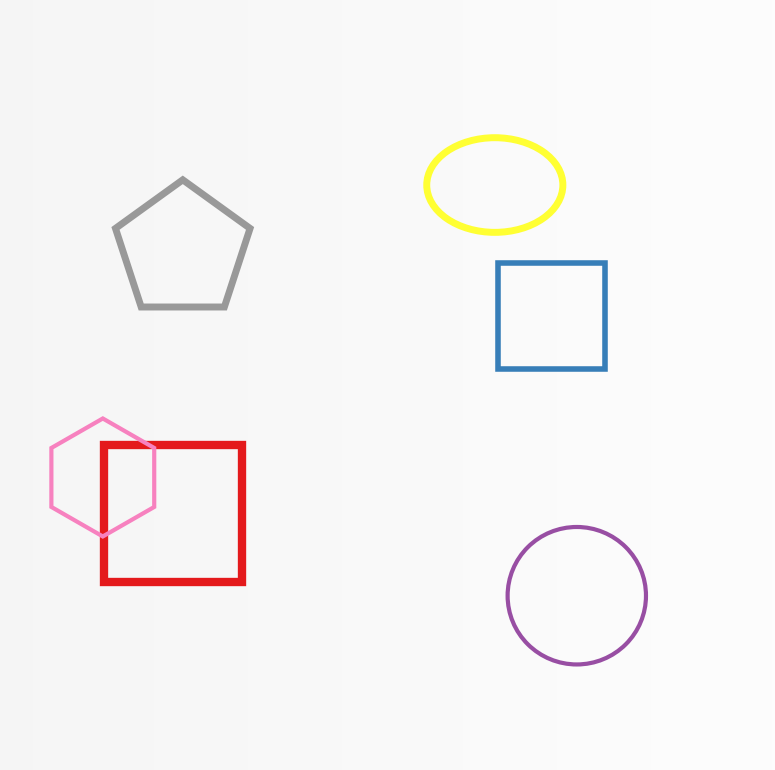[{"shape": "square", "thickness": 3, "radius": 0.45, "center": [0.223, 0.333]}, {"shape": "square", "thickness": 2, "radius": 0.34, "center": [0.711, 0.589]}, {"shape": "circle", "thickness": 1.5, "radius": 0.45, "center": [0.744, 0.226]}, {"shape": "oval", "thickness": 2.5, "radius": 0.44, "center": [0.638, 0.76]}, {"shape": "hexagon", "thickness": 1.5, "radius": 0.38, "center": [0.133, 0.38]}, {"shape": "pentagon", "thickness": 2.5, "radius": 0.46, "center": [0.236, 0.675]}]